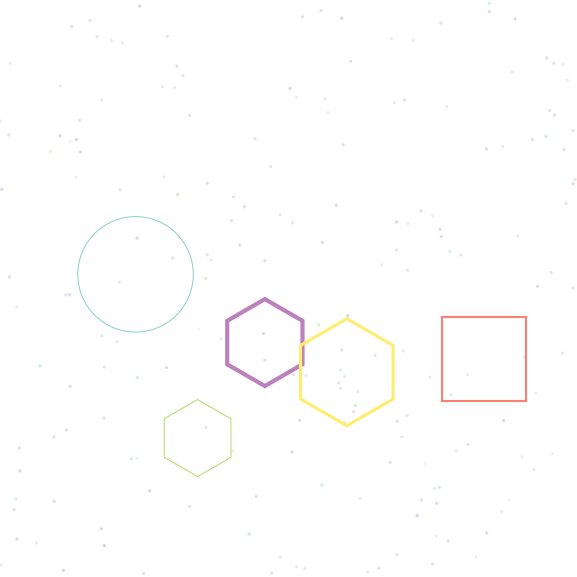[{"shape": "circle", "thickness": 0.5, "radius": 0.5, "center": [0.235, 0.524]}, {"shape": "square", "thickness": 1, "radius": 0.36, "center": [0.838, 0.377]}, {"shape": "hexagon", "thickness": 0.5, "radius": 0.33, "center": [0.342, 0.241]}, {"shape": "hexagon", "thickness": 2, "radius": 0.38, "center": [0.459, 0.406]}, {"shape": "hexagon", "thickness": 1.5, "radius": 0.46, "center": [0.601, 0.355]}]